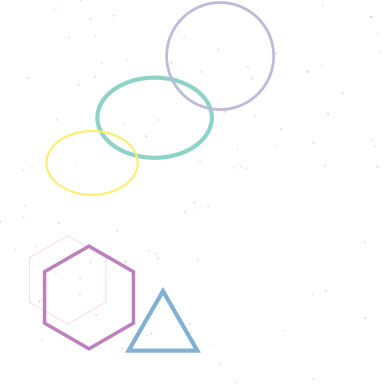[{"shape": "oval", "thickness": 3, "radius": 0.74, "center": [0.402, 0.694]}, {"shape": "circle", "thickness": 2, "radius": 0.69, "center": [0.572, 0.854]}, {"shape": "triangle", "thickness": 3, "radius": 0.52, "center": [0.423, 0.141]}, {"shape": "hexagon", "thickness": 0.5, "radius": 0.57, "center": [0.176, 0.273]}, {"shape": "hexagon", "thickness": 2.5, "radius": 0.67, "center": [0.231, 0.227]}, {"shape": "oval", "thickness": 1.5, "radius": 0.59, "center": [0.239, 0.577]}]